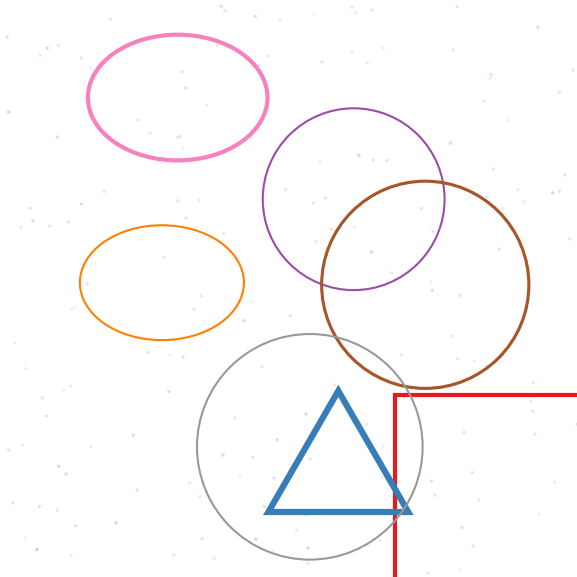[{"shape": "square", "thickness": 2, "radius": 0.81, "center": [0.846, 0.153]}, {"shape": "triangle", "thickness": 3, "radius": 0.7, "center": [0.586, 0.182]}, {"shape": "circle", "thickness": 1, "radius": 0.79, "center": [0.612, 0.654]}, {"shape": "oval", "thickness": 1, "radius": 0.71, "center": [0.28, 0.51]}, {"shape": "circle", "thickness": 1.5, "radius": 0.9, "center": [0.736, 0.506]}, {"shape": "oval", "thickness": 2, "radius": 0.78, "center": [0.308, 0.83]}, {"shape": "circle", "thickness": 1, "radius": 0.98, "center": [0.536, 0.225]}]